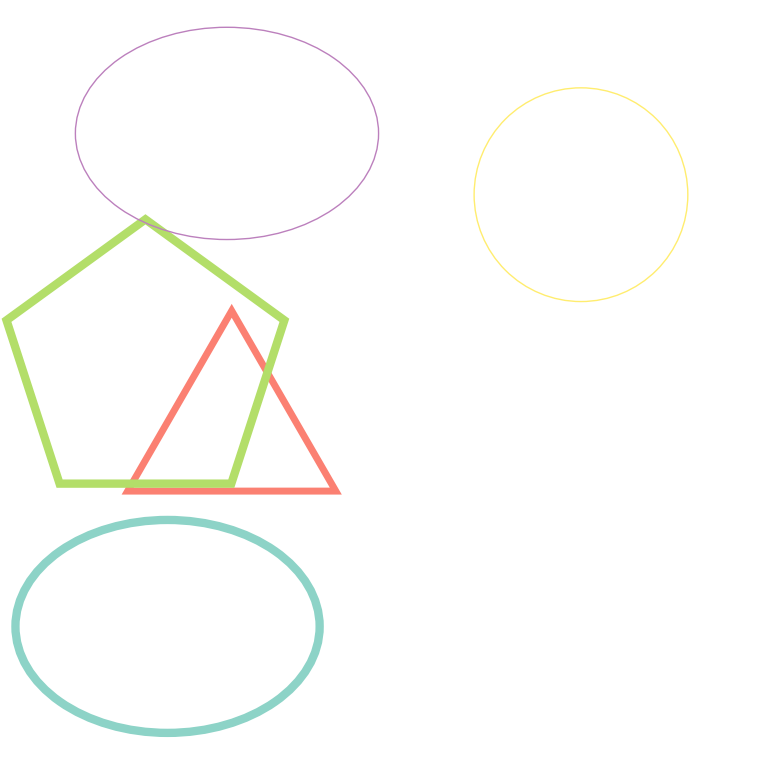[{"shape": "oval", "thickness": 3, "radius": 0.99, "center": [0.218, 0.186]}, {"shape": "triangle", "thickness": 2.5, "radius": 0.78, "center": [0.301, 0.44]}, {"shape": "pentagon", "thickness": 3, "radius": 0.95, "center": [0.189, 0.525]}, {"shape": "oval", "thickness": 0.5, "radius": 0.98, "center": [0.295, 0.827]}, {"shape": "circle", "thickness": 0.5, "radius": 0.69, "center": [0.755, 0.747]}]